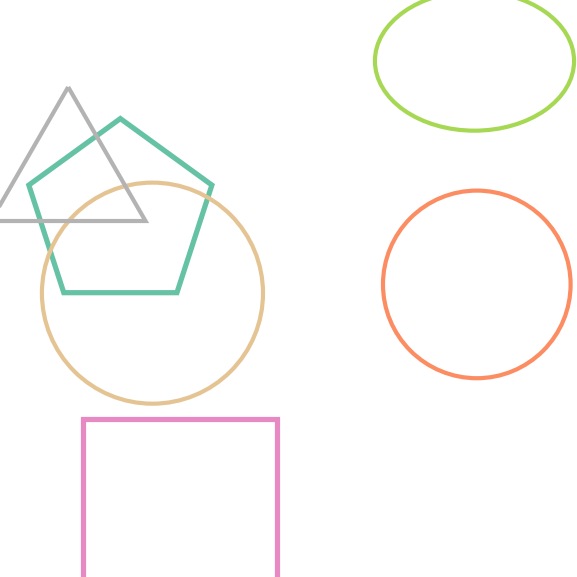[{"shape": "pentagon", "thickness": 2.5, "radius": 0.83, "center": [0.208, 0.627]}, {"shape": "circle", "thickness": 2, "radius": 0.81, "center": [0.826, 0.507]}, {"shape": "square", "thickness": 2.5, "radius": 0.84, "center": [0.311, 0.105]}, {"shape": "oval", "thickness": 2, "radius": 0.86, "center": [0.822, 0.894]}, {"shape": "circle", "thickness": 2, "radius": 0.96, "center": [0.264, 0.492]}, {"shape": "triangle", "thickness": 2, "radius": 0.77, "center": [0.118, 0.694]}]